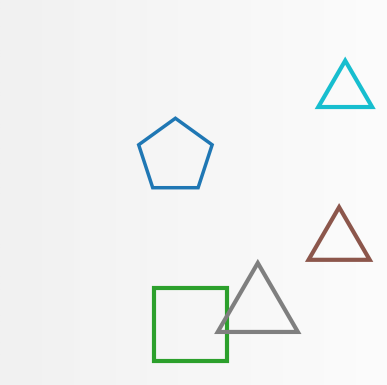[{"shape": "pentagon", "thickness": 2.5, "radius": 0.5, "center": [0.453, 0.593]}, {"shape": "square", "thickness": 3, "radius": 0.47, "center": [0.493, 0.156]}, {"shape": "triangle", "thickness": 3, "radius": 0.46, "center": [0.875, 0.371]}, {"shape": "triangle", "thickness": 3, "radius": 0.6, "center": [0.665, 0.197]}, {"shape": "triangle", "thickness": 3, "radius": 0.4, "center": [0.891, 0.762]}]